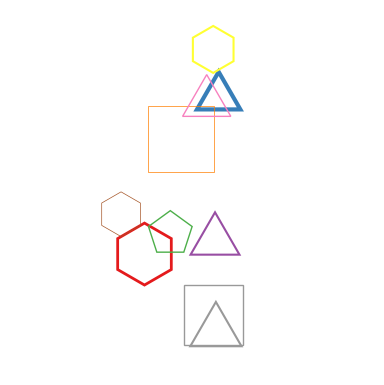[{"shape": "hexagon", "thickness": 2, "radius": 0.4, "center": [0.375, 0.34]}, {"shape": "triangle", "thickness": 3, "radius": 0.33, "center": [0.568, 0.748]}, {"shape": "pentagon", "thickness": 1, "radius": 0.3, "center": [0.442, 0.393]}, {"shape": "triangle", "thickness": 1.5, "radius": 0.37, "center": [0.559, 0.375]}, {"shape": "square", "thickness": 0.5, "radius": 0.43, "center": [0.47, 0.64]}, {"shape": "hexagon", "thickness": 1.5, "radius": 0.3, "center": [0.554, 0.872]}, {"shape": "hexagon", "thickness": 0.5, "radius": 0.29, "center": [0.314, 0.444]}, {"shape": "triangle", "thickness": 1, "radius": 0.36, "center": [0.537, 0.734]}, {"shape": "square", "thickness": 1, "radius": 0.39, "center": [0.554, 0.182]}, {"shape": "triangle", "thickness": 1.5, "radius": 0.38, "center": [0.561, 0.139]}]